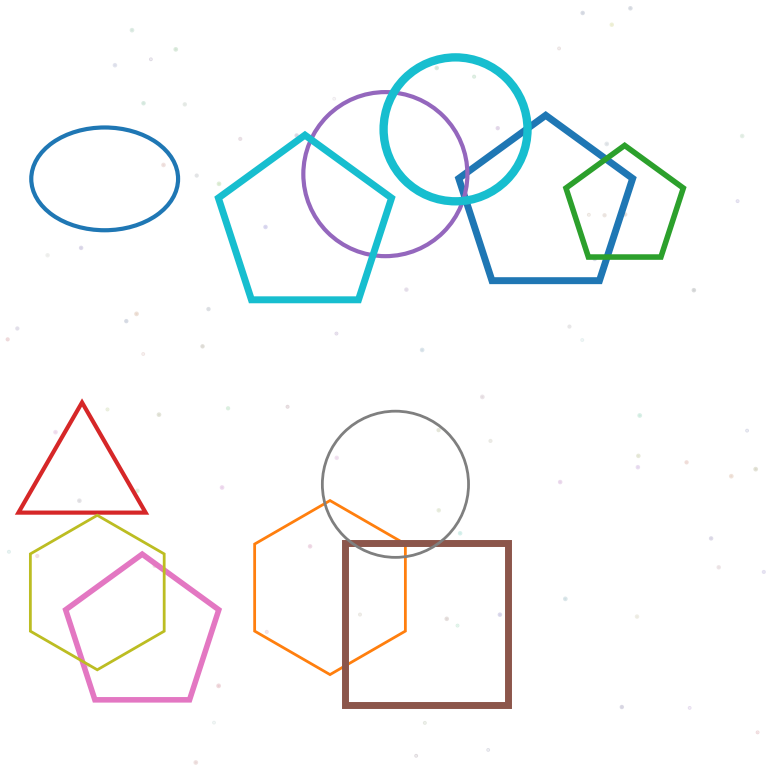[{"shape": "oval", "thickness": 1.5, "radius": 0.48, "center": [0.136, 0.768]}, {"shape": "pentagon", "thickness": 2.5, "radius": 0.59, "center": [0.709, 0.732]}, {"shape": "hexagon", "thickness": 1, "radius": 0.57, "center": [0.429, 0.237]}, {"shape": "pentagon", "thickness": 2, "radius": 0.4, "center": [0.811, 0.731]}, {"shape": "triangle", "thickness": 1.5, "radius": 0.48, "center": [0.107, 0.382]}, {"shape": "circle", "thickness": 1.5, "radius": 0.53, "center": [0.5, 0.774]}, {"shape": "square", "thickness": 2.5, "radius": 0.53, "center": [0.554, 0.19]}, {"shape": "pentagon", "thickness": 2, "radius": 0.52, "center": [0.185, 0.176]}, {"shape": "circle", "thickness": 1, "radius": 0.47, "center": [0.514, 0.371]}, {"shape": "hexagon", "thickness": 1, "radius": 0.5, "center": [0.126, 0.23]}, {"shape": "pentagon", "thickness": 2.5, "radius": 0.59, "center": [0.396, 0.706]}, {"shape": "circle", "thickness": 3, "radius": 0.47, "center": [0.592, 0.832]}]